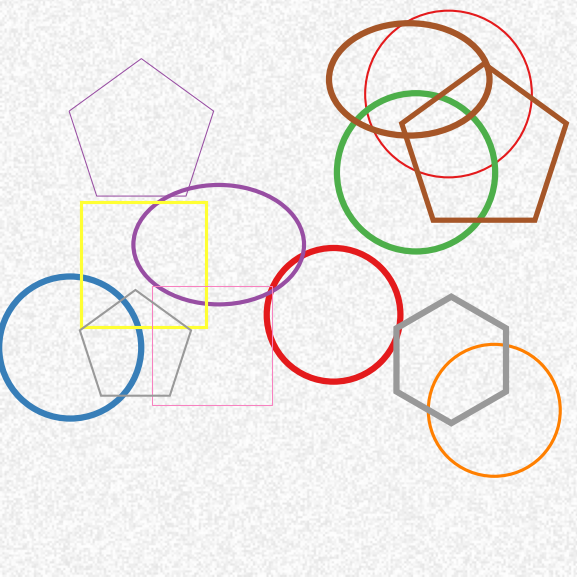[{"shape": "circle", "thickness": 3, "radius": 0.58, "center": [0.578, 0.454]}, {"shape": "circle", "thickness": 1, "radius": 0.72, "center": [0.777, 0.836]}, {"shape": "circle", "thickness": 3, "radius": 0.62, "center": [0.122, 0.397]}, {"shape": "circle", "thickness": 3, "radius": 0.69, "center": [0.72, 0.701]}, {"shape": "pentagon", "thickness": 0.5, "radius": 0.66, "center": [0.245, 0.766]}, {"shape": "oval", "thickness": 2, "radius": 0.74, "center": [0.379, 0.575]}, {"shape": "circle", "thickness": 1.5, "radius": 0.57, "center": [0.856, 0.289]}, {"shape": "square", "thickness": 1.5, "radius": 0.54, "center": [0.249, 0.541]}, {"shape": "oval", "thickness": 3, "radius": 0.69, "center": [0.709, 0.862]}, {"shape": "pentagon", "thickness": 2.5, "radius": 0.75, "center": [0.838, 0.739]}, {"shape": "square", "thickness": 0.5, "radius": 0.52, "center": [0.367, 0.401]}, {"shape": "pentagon", "thickness": 1, "radius": 0.51, "center": [0.235, 0.396]}, {"shape": "hexagon", "thickness": 3, "radius": 0.55, "center": [0.781, 0.376]}]